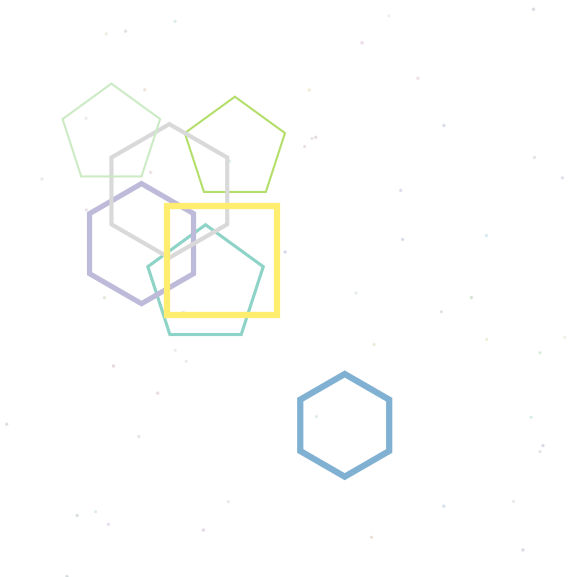[{"shape": "pentagon", "thickness": 1.5, "radius": 0.53, "center": [0.356, 0.505]}, {"shape": "hexagon", "thickness": 2.5, "radius": 0.52, "center": [0.245, 0.577]}, {"shape": "hexagon", "thickness": 3, "radius": 0.44, "center": [0.597, 0.263]}, {"shape": "pentagon", "thickness": 1, "radius": 0.46, "center": [0.407, 0.741]}, {"shape": "hexagon", "thickness": 2, "radius": 0.58, "center": [0.293, 0.669]}, {"shape": "pentagon", "thickness": 1, "radius": 0.44, "center": [0.193, 0.765]}, {"shape": "square", "thickness": 3, "radius": 0.47, "center": [0.384, 0.548]}]